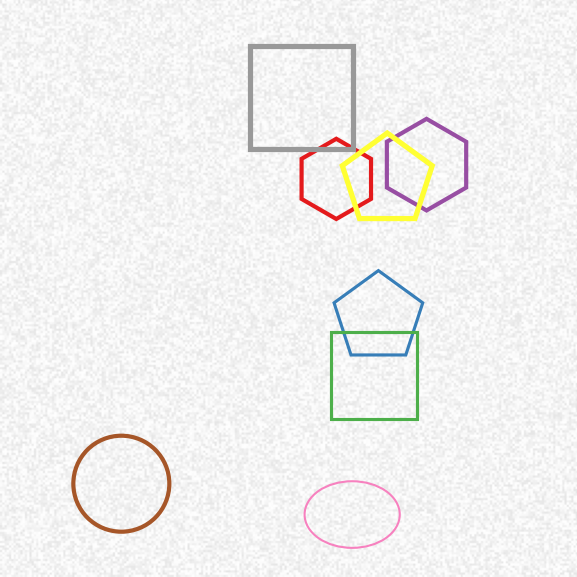[{"shape": "hexagon", "thickness": 2, "radius": 0.35, "center": [0.582, 0.689]}, {"shape": "pentagon", "thickness": 1.5, "radius": 0.4, "center": [0.655, 0.45]}, {"shape": "square", "thickness": 1.5, "radius": 0.38, "center": [0.648, 0.348]}, {"shape": "hexagon", "thickness": 2, "radius": 0.4, "center": [0.739, 0.714]}, {"shape": "pentagon", "thickness": 2.5, "radius": 0.41, "center": [0.671, 0.687]}, {"shape": "circle", "thickness": 2, "radius": 0.42, "center": [0.21, 0.162]}, {"shape": "oval", "thickness": 1, "radius": 0.41, "center": [0.61, 0.108]}, {"shape": "square", "thickness": 2.5, "radius": 0.45, "center": [0.521, 0.831]}]